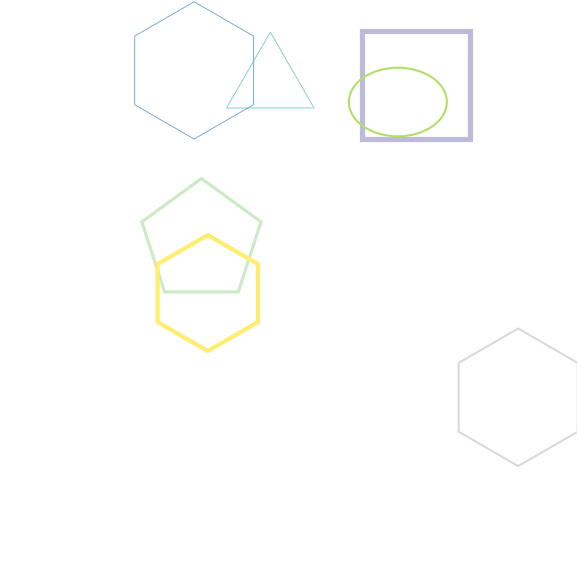[{"shape": "triangle", "thickness": 0.5, "radius": 0.44, "center": [0.468, 0.856]}, {"shape": "square", "thickness": 2.5, "radius": 0.47, "center": [0.721, 0.851]}, {"shape": "hexagon", "thickness": 0.5, "radius": 0.59, "center": [0.336, 0.877]}, {"shape": "oval", "thickness": 1, "radius": 0.42, "center": [0.689, 0.823]}, {"shape": "hexagon", "thickness": 1, "radius": 0.6, "center": [0.897, 0.311]}, {"shape": "pentagon", "thickness": 1.5, "radius": 0.54, "center": [0.349, 0.581]}, {"shape": "hexagon", "thickness": 2, "radius": 0.5, "center": [0.36, 0.492]}]